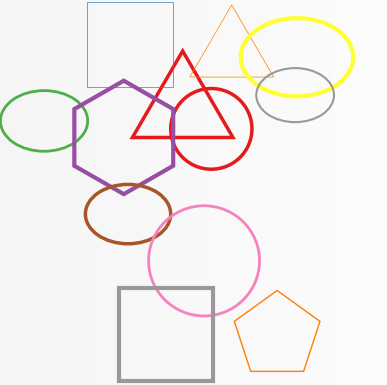[{"shape": "circle", "thickness": 2.5, "radius": 0.52, "center": [0.545, 0.665]}, {"shape": "triangle", "thickness": 2.5, "radius": 0.75, "center": [0.471, 0.718]}, {"shape": "square", "thickness": 0.5, "radius": 0.55, "center": [0.336, 0.883]}, {"shape": "oval", "thickness": 2, "radius": 0.56, "center": [0.114, 0.686]}, {"shape": "hexagon", "thickness": 3, "radius": 0.74, "center": [0.319, 0.643]}, {"shape": "triangle", "thickness": 0.5, "radius": 0.62, "center": [0.598, 0.862]}, {"shape": "pentagon", "thickness": 1, "radius": 0.58, "center": [0.715, 0.129]}, {"shape": "oval", "thickness": 3, "radius": 0.73, "center": [0.766, 0.851]}, {"shape": "oval", "thickness": 2.5, "radius": 0.55, "center": [0.33, 0.444]}, {"shape": "circle", "thickness": 2, "radius": 0.72, "center": [0.527, 0.322]}, {"shape": "square", "thickness": 3, "radius": 0.61, "center": [0.427, 0.131]}, {"shape": "oval", "thickness": 1.5, "radius": 0.5, "center": [0.762, 0.753]}]